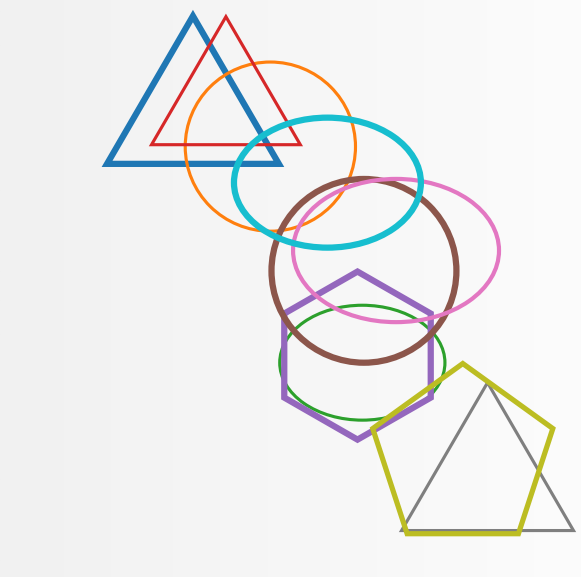[{"shape": "triangle", "thickness": 3, "radius": 0.85, "center": [0.332, 0.801]}, {"shape": "circle", "thickness": 1.5, "radius": 0.73, "center": [0.465, 0.745]}, {"shape": "oval", "thickness": 1.5, "radius": 0.71, "center": [0.623, 0.371]}, {"shape": "triangle", "thickness": 1.5, "radius": 0.74, "center": [0.389, 0.822]}, {"shape": "hexagon", "thickness": 3, "radius": 0.73, "center": [0.615, 0.383]}, {"shape": "circle", "thickness": 3, "radius": 0.8, "center": [0.626, 0.53]}, {"shape": "oval", "thickness": 2, "radius": 0.89, "center": [0.681, 0.565]}, {"shape": "triangle", "thickness": 1.5, "radius": 0.85, "center": [0.839, 0.166]}, {"shape": "pentagon", "thickness": 2.5, "radius": 0.81, "center": [0.796, 0.207]}, {"shape": "oval", "thickness": 3, "radius": 0.8, "center": [0.563, 0.683]}]